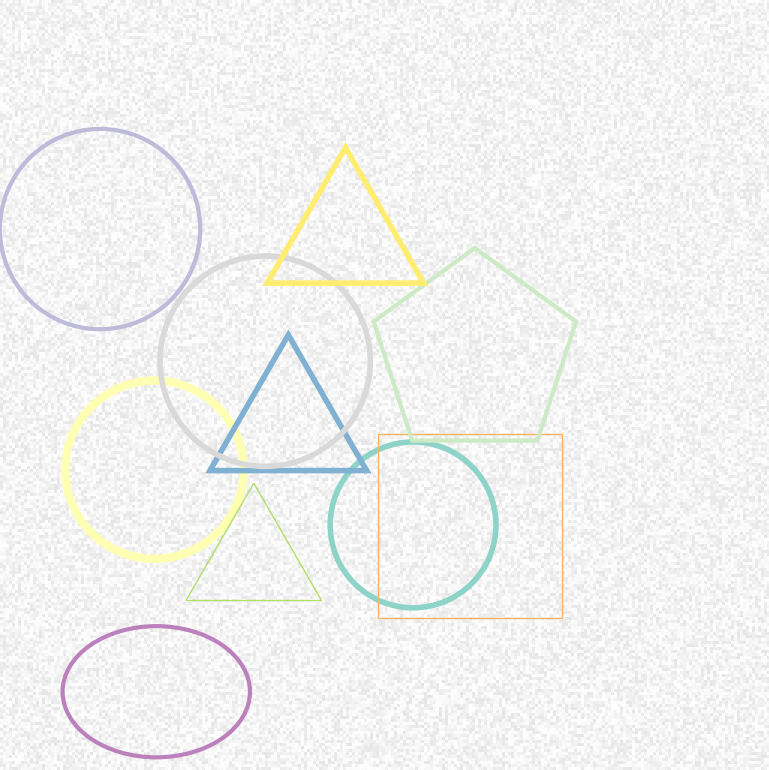[{"shape": "circle", "thickness": 2, "radius": 0.54, "center": [0.536, 0.318]}, {"shape": "circle", "thickness": 3, "radius": 0.58, "center": [0.201, 0.39]}, {"shape": "circle", "thickness": 1.5, "radius": 0.65, "center": [0.13, 0.703]}, {"shape": "triangle", "thickness": 2, "radius": 0.59, "center": [0.374, 0.448]}, {"shape": "square", "thickness": 0.5, "radius": 0.6, "center": [0.61, 0.317]}, {"shape": "triangle", "thickness": 0.5, "radius": 0.51, "center": [0.33, 0.271]}, {"shape": "circle", "thickness": 2, "radius": 0.68, "center": [0.344, 0.531]}, {"shape": "oval", "thickness": 1.5, "radius": 0.61, "center": [0.203, 0.102]}, {"shape": "pentagon", "thickness": 1.5, "radius": 0.69, "center": [0.617, 0.54]}, {"shape": "triangle", "thickness": 2, "radius": 0.59, "center": [0.449, 0.691]}]